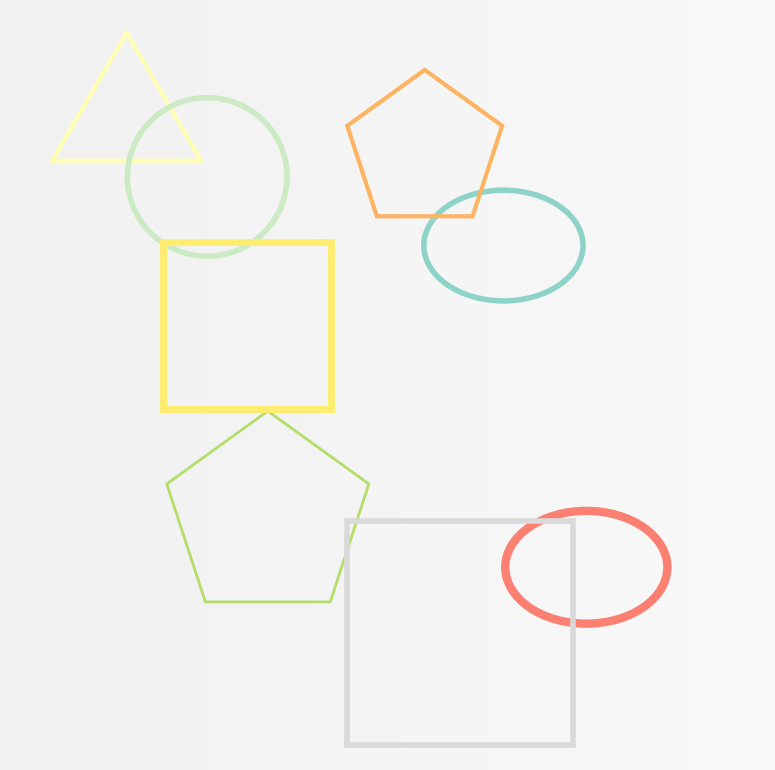[{"shape": "oval", "thickness": 2, "radius": 0.51, "center": [0.65, 0.681]}, {"shape": "triangle", "thickness": 1.5, "radius": 0.55, "center": [0.163, 0.847]}, {"shape": "oval", "thickness": 3, "radius": 0.52, "center": [0.757, 0.263]}, {"shape": "pentagon", "thickness": 1.5, "radius": 0.53, "center": [0.548, 0.804]}, {"shape": "pentagon", "thickness": 1, "radius": 0.69, "center": [0.346, 0.329]}, {"shape": "square", "thickness": 2, "radius": 0.73, "center": [0.594, 0.178]}, {"shape": "circle", "thickness": 2, "radius": 0.52, "center": [0.267, 0.77]}, {"shape": "square", "thickness": 2.5, "radius": 0.54, "center": [0.319, 0.577]}]